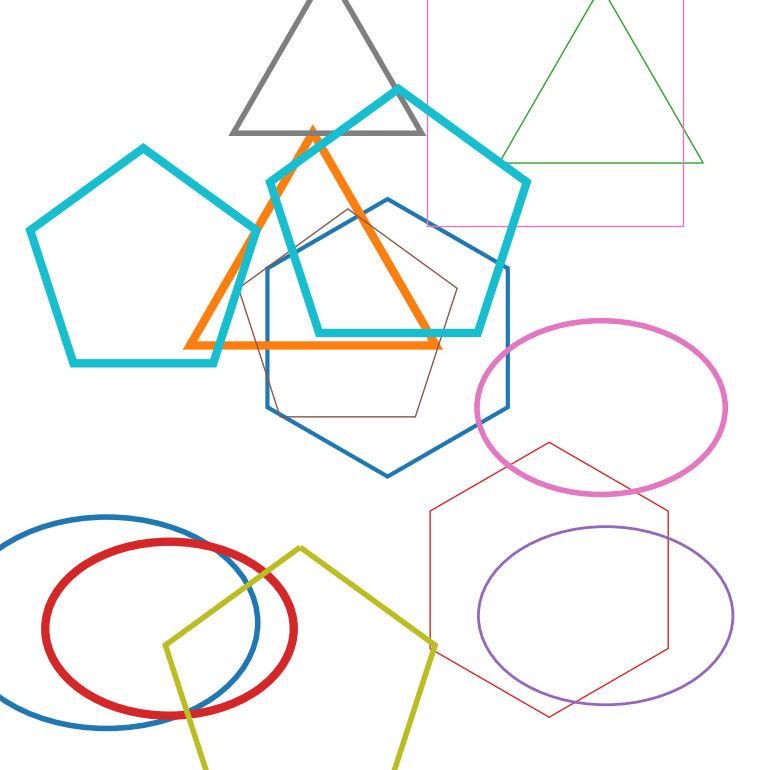[{"shape": "hexagon", "thickness": 1.5, "radius": 0.9, "center": [0.503, 0.561]}, {"shape": "oval", "thickness": 2, "radius": 0.98, "center": [0.139, 0.191]}, {"shape": "triangle", "thickness": 3, "radius": 0.92, "center": [0.406, 0.644]}, {"shape": "triangle", "thickness": 0.5, "radius": 0.77, "center": [0.781, 0.865]}, {"shape": "hexagon", "thickness": 0.5, "radius": 0.89, "center": [0.713, 0.247]}, {"shape": "oval", "thickness": 3, "radius": 0.81, "center": [0.22, 0.184]}, {"shape": "oval", "thickness": 1, "radius": 0.83, "center": [0.787, 0.2]}, {"shape": "pentagon", "thickness": 0.5, "radius": 0.75, "center": [0.452, 0.579]}, {"shape": "oval", "thickness": 2, "radius": 0.81, "center": [0.781, 0.471]}, {"shape": "square", "thickness": 0.5, "radius": 0.83, "center": [0.721, 0.873]}, {"shape": "triangle", "thickness": 2, "radius": 0.71, "center": [0.425, 0.898]}, {"shape": "pentagon", "thickness": 2, "radius": 0.92, "center": [0.39, 0.105]}, {"shape": "pentagon", "thickness": 3, "radius": 0.77, "center": [0.186, 0.653]}, {"shape": "pentagon", "thickness": 3, "radius": 0.88, "center": [0.517, 0.709]}]